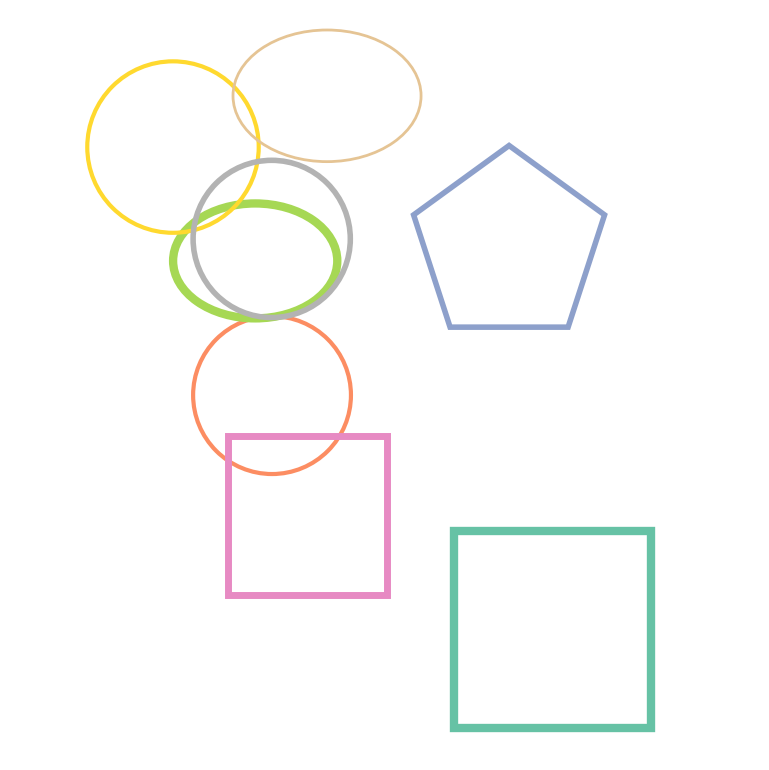[{"shape": "square", "thickness": 3, "radius": 0.64, "center": [0.718, 0.182]}, {"shape": "circle", "thickness": 1.5, "radius": 0.51, "center": [0.353, 0.487]}, {"shape": "pentagon", "thickness": 2, "radius": 0.65, "center": [0.661, 0.681]}, {"shape": "square", "thickness": 2.5, "radius": 0.51, "center": [0.399, 0.33]}, {"shape": "oval", "thickness": 3, "radius": 0.53, "center": [0.331, 0.661]}, {"shape": "circle", "thickness": 1.5, "radius": 0.56, "center": [0.225, 0.809]}, {"shape": "oval", "thickness": 1, "radius": 0.61, "center": [0.425, 0.876]}, {"shape": "circle", "thickness": 2, "radius": 0.51, "center": [0.353, 0.69]}]